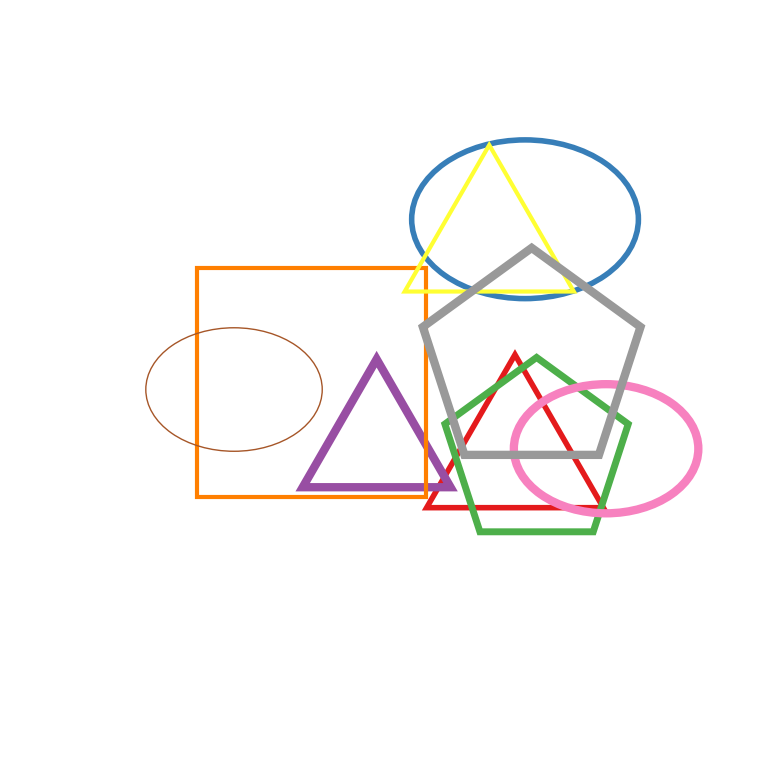[{"shape": "triangle", "thickness": 2, "radius": 0.66, "center": [0.669, 0.407]}, {"shape": "oval", "thickness": 2, "radius": 0.74, "center": [0.682, 0.715]}, {"shape": "pentagon", "thickness": 2.5, "radius": 0.63, "center": [0.697, 0.411]}, {"shape": "triangle", "thickness": 3, "radius": 0.55, "center": [0.489, 0.423]}, {"shape": "square", "thickness": 1.5, "radius": 0.74, "center": [0.405, 0.503]}, {"shape": "triangle", "thickness": 1.5, "radius": 0.63, "center": [0.635, 0.685]}, {"shape": "oval", "thickness": 0.5, "radius": 0.57, "center": [0.304, 0.494]}, {"shape": "oval", "thickness": 3, "radius": 0.6, "center": [0.787, 0.417]}, {"shape": "pentagon", "thickness": 3, "radius": 0.74, "center": [0.69, 0.529]}]